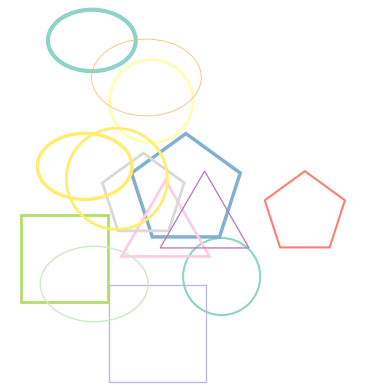[{"shape": "oval", "thickness": 3, "radius": 0.57, "center": [0.239, 0.895]}, {"shape": "circle", "thickness": 1.5, "radius": 0.5, "center": [0.576, 0.282]}, {"shape": "circle", "thickness": 2, "radius": 0.54, "center": [0.392, 0.737]}, {"shape": "square", "thickness": 1, "radius": 0.63, "center": [0.41, 0.133]}, {"shape": "pentagon", "thickness": 1.5, "radius": 0.55, "center": [0.792, 0.446]}, {"shape": "pentagon", "thickness": 2.5, "radius": 0.74, "center": [0.483, 0.505]}, {"shape": "oval", "thickness": 0.5, "radius": 0.71, "center": [0.38, 0.799]}, {"shape": "square", "thickness": 2, "radius": 0.56, "center": [0.168, 0.329]}, {"shape": "triangle", "thickness": 2, "radius": 0.66, "center": [0.43, 0.4]}, {"shape": "pentagon", "thickness": 2, "radius": 0.56, "center": [0.372, 0.491]}, {"shape": "triangle", "thickness": 1, "radius": 0.67, "center": [0.531, 0.423]}, {"shape": "oval", "thickness": 1, "radius": 0.7, "center": [0.245, 0.262]}, {"shape": "circle", "thickness": 2, "radius": 0.66, "center": [0.304, 0.536]}, {"shape": "oval", "thickness": 2.5, "radius": 0.61, "center": [0.22, 0.568]}]